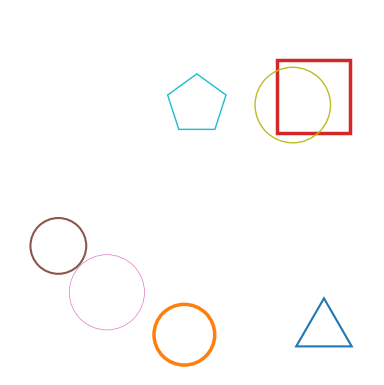[{"shape": "triangle", "thickness": 1.5, "radius": 0.42, "center": [0.841, 0.142]}, {"shape": "circle", "thickness": 2.5, "radius": 0.39, "center": [0.479, 0.131]}, {"shape": "square", "thickness": 2.5, "radius": 0.47, "center": [0.814, 0.749]}, {"shape": "circle", "thickness": 1.5, "radius": 0.36, "center": [0.152, 0.361]}, {"shape": "circle", "thickness": 0.5, "radius": 0.49, "center": [0.278, 0.241]}, {"shape": "circle", "thickness": 1, "radius": 0.49, "center": [0.76, 0.727]}, {"shape": "pentagon", "thickness": 1, "radius": 0.4, "center": [0.511, 0.728]}]